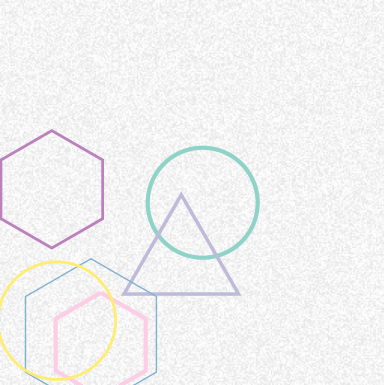[{"shape": "circle", "thickness": 3, "radius": 0.71, "center": [0.527, 0.473]}, {"shape": "triangle", "thickness": 2.5, "radius": 0.86, "center": [0.471, 0.322]}, {"shape": "hexagon", "thickness": 1, "radius": 0.98, "center": [0.236, 0.132]}, {"shape": "hexagon", "thickness": 3, "radius": 0.68, "center": [0.262, 0.105]}, {"shape": "hexagon", "thickness": 2, "radius": 0.76, "center": [0.135, 0.508]}, {"shape": "circle", "thickness": 2, "radius": 0.76, "center": [0.148, 0.167]}]